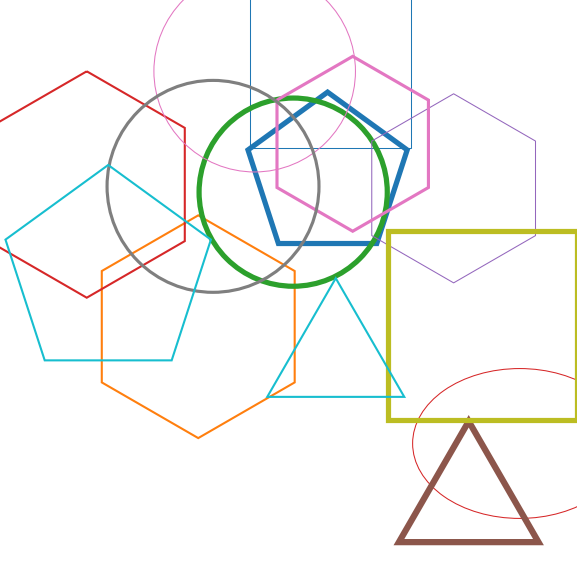[{"shape": "square", "thickness": 0.5, "radius": 0.7, "center": [0.572, 0.881]}, {"shape": "pentagon", "thickness": 2.5, "radius": 0.72, "center": [0.567, 0.695]}, {"shape": "hexagon", "thickness": 1, "radius": 0.96, "center": [0.343, 0.433]}, {"shape": "circle", "thickness": 2.5, "radius": 0.81, "center": [0.508, 0.666]}, {"shape": "oval", "thickness": 0.5, "radius": 0.93, "center": [0.9, 0.231]}, {"shape": "hexagon", "thickness": 1, "radius": 0.98, "center": [0.15, 0.68]}, {"shape": "hexagon", "thickness": 0.5, "radius": 0.82, "center": [0.786, 0.673]}, {"shape": "triangle", "thickness": 3, "radius": 0.7, "center": [0.812, 0.13]}, {"shape": "circle", "thickness": 0.5, "radius": 0.87, "center": [0.441, 0.876]}, {"shape": "hexagon", "thickness": 1.5, "radius": 0.76, "center": [0.611, 0.75]}, {"shape": "circle", "thickness": 1.5, "radius": 0.92, "center": [0.369, 0.676]}, {"shape": "square", "thickness": 2.5, "radius": 0.82, "center": [0.835, 0.435]}, {"shape": "triangle", "thickness": 1, "radius": 0.68, "center": [0.581, 0.38]}, {"shape": "pentagon", "thickness": 1, "radius": 0.94, "center": [0.187, 0.526]}]